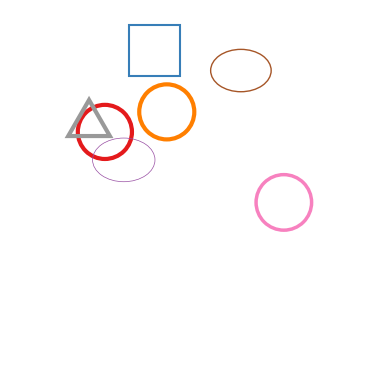[{"shape": "circle", "thickness": 3, "radius": 0.35, "center": [0.272, 0.657]}, {"shape": "square", "thickness": 1.5, "radius": 0.33, "center": [0.401, 0.869]}, {"shape": "oval", "thickness": 0.5, "radius": 0.41, "center": [0.321, 0.585]}, {"shape": "circle", "thickness": 3, "radius": 0.36, "center": [0.433, 0.709]}, {"shape": "oval", "thickness": 1, "radius": 0.39, "center": [0.626, 0.817]}, {"shape": "circle", "thickness": 2.5, "radius": 0.36, "center": [0.737, 0.474]}, {"shape": "triangle", "thickness": 3, "radius": 0.31, "center": [0.231, 0.678]}]